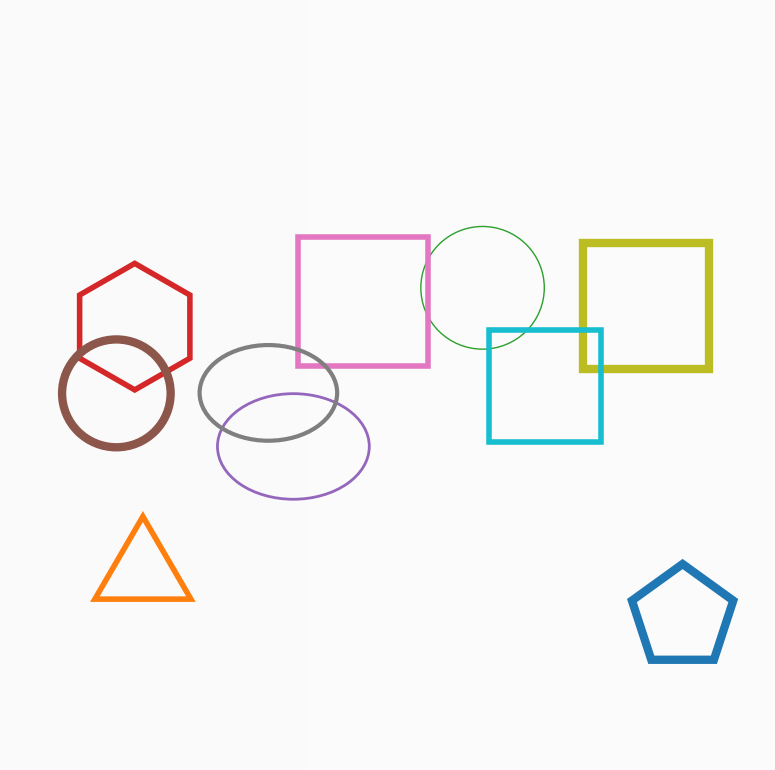[{"shape": "pentagon", "thickness": 3, "radius": 0.34, "center": [0.881, 0.199]}, {"shape": "triangle", "thickness": 2, "radius": 0.36, "center": [0.184, 0.258]}, {"shape": "circle", "thickness": 0.5, "radius": 0.4, "center": [0.623, 0.626]}, {"shape": "hexagon", "thickness": 2, "radius": 0.41, "center": [0.174, 0.576]}, {"shape": "oval", "thickness": 1, "radius": 0.49, "center": [0.379, 0.42]}, {"shape": "circle", "thickness": 3, "radius": 0.35, "center": [0.15, 0.489]}, {"shape": "square", "thickness": 2, "radius": 0.42, "center": [0.469, 0.608]}, {"shape": "oval", "thickness": 1.5, "radius": 0.44, "center": [0.346, 0.49]}, {"shape": "square", "thickness": 3, "radius": 0.41, "center": [0.834, 0.603]}, {"shape": "square", "thickness": 2, "radius": 0.36, "center": [0.703, 0.499]}]